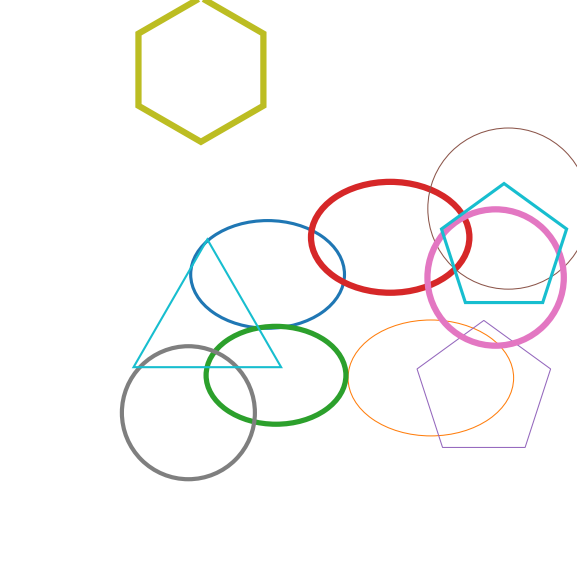[{"shape": "oval", "thickness": 1.5, "radius": 0.67, "center": [0.463, 0.524]}, {"shape": "oval", "thickness": 0.5, "radius": 0.72, "center": [0.746, 0.345]}, {"shape": "oval", "thickness": 2.5, "radius": 0.61, "center": [0.478, 0.349]}, {"shape": "oval", "thickness": 3, "radius": 0.69, "center": [0.676, 0.588]}, {"shape": "pentagon", "thickness": 0.5, "radius": 0.61, "center": [0.838, 0.323]}, {"shape": "circle", "thickness": 0.5, "radius": 0.7, "center": [0.88, 0.638]}, {"shape": "circle", "thickness": 3, "radius": 0.59, "center": [0.858, 0.519]}, {"shape": "circle", "thickness": 2, "radius": 0.58, "center": [0.326, 0.284]}, {"shape": "hexagon", "thickness": 3, "radius": 0.62, "center": [0.348, 0.878]}, {"shape": "pentagon", "thickness": 1.5, "radius": 0.57, "center": [0.873, 0.567]}, {"shape": "triangle", "thickness": 1, "radius": 0.74, "center": [0.359, 0.437]}]